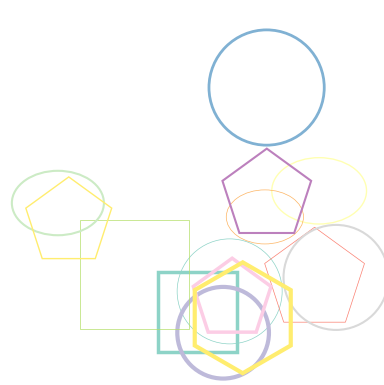[{"shape": "circle", "thickness": 0.5, "radius": 0.68, "center": [0.597, 0.243]}, {"shape": "square", "thickness": 2.5, "radius": 0.51, "center": [0.512, 0.19]}, {"shape": "oval", "thickness": 1, "radius": 0.62, "center": [0.829, 0.504]}, {"shape": "circle", "thickness": 3, "radius": 0.6, "center": [0.58, 0.136]}, {"shape": "pentagon", "thickness": 0.5, "radius": 0.68, "center": [0.817, 0.273]}, {"shape": "circle", "thickness": 2, "radius": 0.75, "center": [0.692, 0.773]}, {"shape": "oval", "thickness": 0.5, "radius": 0.5, "center": [0.688, 0.437]}, {"shape": "square", "thickness": 0.5, "radius": 0.71, "center": [0.35, 0.288]}, {"shape": "pentagon", "thickness": 2.5, "radius": 0.53, "center": [0.603, 0.223]}, {"shape": "circle", "thickness": 1.5, "radius": 0.68, "center": [0.873, 0.279]}, {"shape": "pentagon", "thickness": 1.5, "radius": 0.61, "center": [0.693, 0.493]}, {"shape": "oval", "thickness": 1.5, "radius": 0.6, "center": [0.15, 0.473]}, {"shape": "hexagon", "thickness": 3, "radius": 0.72, "center": [0.631, 0.175]}, {"shape": "pentagon", "thickness": 1, "radius": 0.59, "center": [0.179, 0.423]}]